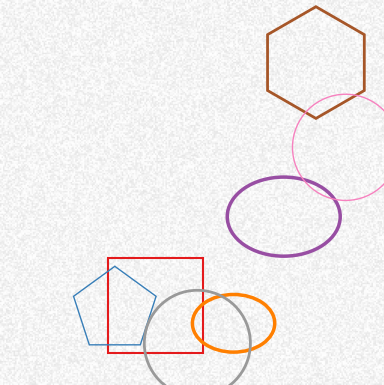[{"shape": "square", "thickness": 1.5, "radius": 0.62, "center": [0.403, 0.207]}, {"shape": "pentagon", "thickness": 1, "radius": 0.56, "center": [0.298, 0.196]}, {"shape": "oval", "thickness": 2.5, "radius": 0.73, "center": [0.737, 0.437]}, {"shape": "oval", "thickness": 2.5, "radius": 0.53, "center": [0.607, 0.16]}, {"shape": "hexagon", "thickness": 2, "radius": 0.73, "center": [0.821, 0.837]}, {"shape": "circle", "thickness": 1, "radius": 0.69, "center": [0.898, 0.617]}, {"shape": "circle", "thickness": 2, "radius": 0.69, "center": [0.513, 0.108]}]